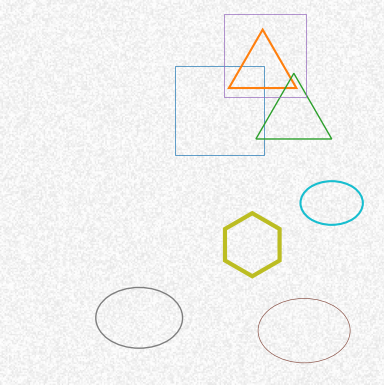[{"shape": "square", "thickness": 0.5, "radius": 0.58, "center": [0.571, 0.713]}, {"shape": "triangle", "thickness": 1.5, "radius": 0.51, "center": [0.682, 0.822]}, {"shape": "triangle", "thickness": 1, "radius": 0.57, "center": [0.763, 0.696]}, {"shape": "square", "thickness": 0.5, "radius": 0.54, "center": [0.688, 0.855]}, {"shape": "oval", "thickness": 0.5, "radius": 0.6, "center": [0.79, 0.141]}, {"shape": "oval", "thickness": 1, "radius": 0.56, "center": [0.361, 0.174]}, {"shape": "hexagon", "thickness": 3, "radius": 0.41, "center": [0.655, 0.364]}, {"shape": "oval", "thickness": 1.5, "radius": 0.41, "center": [0.861, 0.473]}]